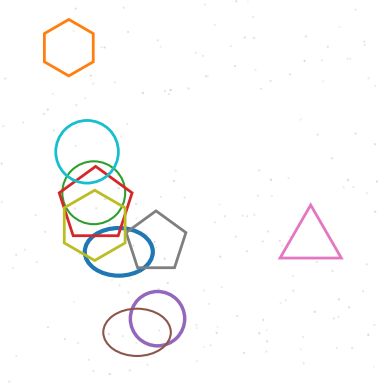[{"shape": "oval", "thickness": 3, "radius": 0.44, "center": [0.309, 0.346]}, {"shape": "hexagon", "thickness": 2, "radius": 0.37, "center": [0.179, 0.876]}, {"shape": "circle", "thickness": 1.5, "radius": 0.41, "center": [0.244, 0.499]}, {"shape": "pentagon", "thickness": 2, "radius": 0.5, "center": [0.249, 0.468]}, {"shape": "circle", "thickness": 2.5, "radius": 0.35, "center": [0.409, 0.172]}, {"shape": "oval", "thickness": 1.5, "radius": 0.44, "center": [0.356, 0.137]}, {"shape": "triangle", "thickness": 2, "radius": 0.46, "center": [0.807, 0.376]}, {"shape": "pentagon", "thickness": 2, "radius": 0.41, "center": [0.405, 0.371]}, {"shape": "hexagon", "thickness": 2, "radius": 0.46, "center": [0.246, 0.415]}, {"shape": "circle", "thickness": 2, "radius": 0.41, "center": [0.226, 0.606]}]